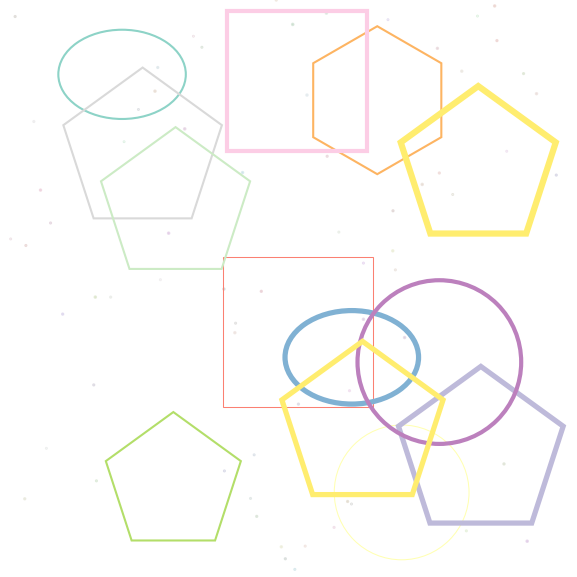[{"shape": "oval", "thickness": 1, "radius": 0.55, "center": [0.211, 0.87]}, {"shape": "circle", "thickness": 0.5, "radius": 0.58, "center": [0.695, 0.146]}, {"shape": "pentagon", "thickness": 2.5, "radius": 0.75, "center": [0.833, 0.215]}, {"shape": "square", "thickness": 0.5, "radius": 0.65, "center": [0.516, 0.424]}, {"shape": "oval", "thickness": 2.5, "radius": 0.58, "center": [0.609, 0.38]}, {"shape": "hexagon", "thickness": 1, "radius": 0.64, "center": [0.653, 0.826]}, {"shape": "pentagon", "thickness": 1, "radius": 0.61, "center": [0.3, 0.163]}, {"shape": "square", "thickness": 2, "radius": 0.6, "center": [0.514, 0.859]}, {"shape": "pentagon", "thickness": 1, "radius": 0.72, "center": [0.247, 0.738]}, {"shape": "circle", "thickness": 2, "radius": 0.71, "center": [0.761, 0.372]}, {"shape": "pentagon", "thickness": 1, "radius": 0.68, "center": [0.304, 0.643]}, {"shape": "pentagon", "thickness": 3, "radius": 0.71, "center": [0.828, 0.709]}, {"shape": "pentagon", "thickness": 2.5, "radius": 0.73, "center": [0.628, 0.261]}]